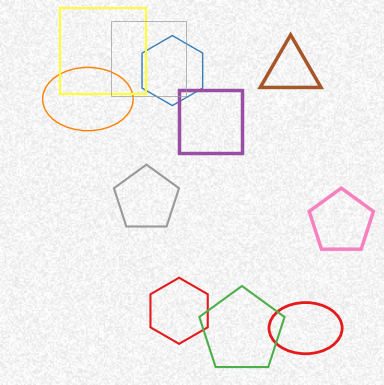[{"shape": "hexagon", "thickness": 1.5, "radius": 0.43, "center": [0.465, 0.193]}, {"shape": "oval", "thickness": 2, "radius": 0.47, "center": [0.794, 0.148]}, {"shape": "hexagon", "thickness": 1, "radius": 0.45, "center": [0.448, 0.817]}, {"shape": "pentagon", "thickness": 1.5, "radius": 0.58, "center": [0.628, 0.141]}, {"shape": "square", "thickness": 2.5, "radius": 0.41, "center": [0.546, 0.684]}, {"shape": "oval", "thickness": 1, "radius": 0.59, "center": [0.228, 0.743]}, {"shape": "square", "thickness": 1.5, "radius": 0.56, "center": [0.268, 0.867]}, {"shape": "triangle", "thickness": 2.5, "radius": 0.46, "center": [0.755, 0.818]}, {"shape": "pentagon", "thickness": 2.5, "radius": 0.44, "center": [0.887, 0.424]}, {"shape": "pentagon", "thickness": 1.5, "radius": 0.44, "center": [0.38, 0.484]}, {"shape": "square", "thickness": 0.5, "radius": 0.49, "center": [0.386, 0.847]}]